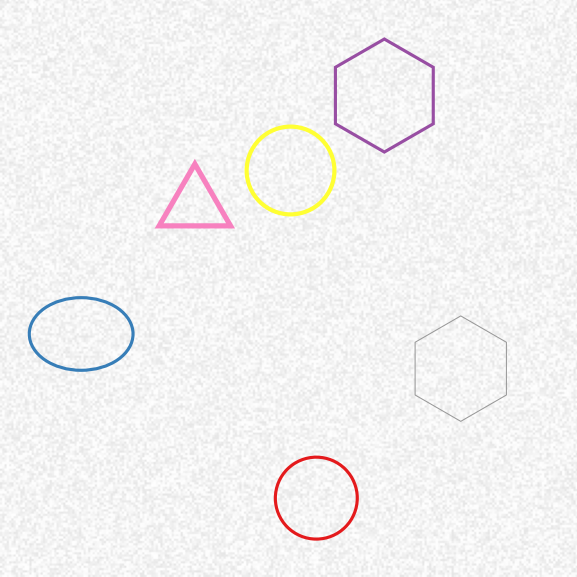[{"shape": "circle", "thickness": 1.5, "radius": 0.35, "center": [0.548, 0.137]}, {"shape": "oval", "thickness": 1.5, "radius": 0.45, "center": [0.141, 0.421]}, {"shape": "hexagon", "thickness": 1.5, "radius": 0.49, "center": [0.666, 0.834]}, {"shape": "circle", "thickness": 2, "radius": 0.38, "center": [0.503, 0.704]}, {"shape": "triangle", "thickness": 2.5, "radius": 0.36, "center": [0.337, 0.644]}, {"shape": "hexagon", "thickness": 0.5, "radius": 0.46, "center": [0.798, 0.361]}]